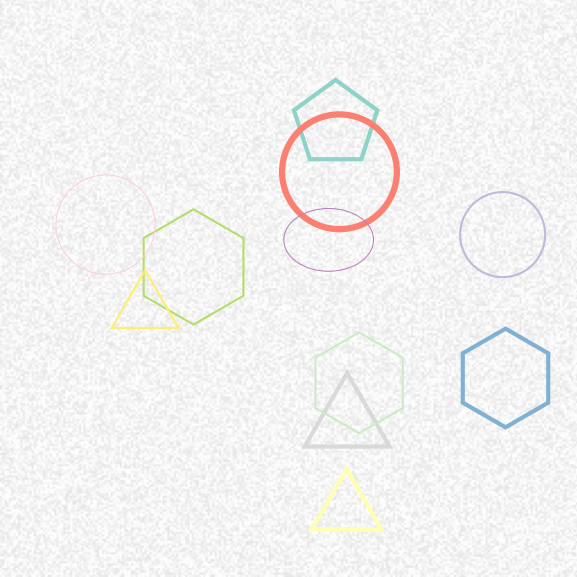[{"shape": "pentagon", "thickness": 2, "radius": 0.38, "center": [0.581, 0.785]}, {"shape": "triangle", "thickness": 2, "radius": 0.35, "center": [0.6, 0.117]}, {"shape": "circle", "thickness": 1, "radius": 0.37, "center": [0.87, 0.593]}, {"shape": "circle", "thickness": 3, "radius": 0.5, "center": [0.588, 0.702]}, {"shape": "hexagon", "thickness": 2, "radius": 0.43, "center": [0.875, 0.345]}, {"shape": "hexagon", "thickness": 1, "radius": 0.5, "center": [0.335, 0.537]}, {"shape": "circle", "thickness": 0.5, "radius": 0.43, "center": [0.183, 0.61]}, {"shape": "triangle", "thickness": 2, "radius": 0.42, "center": [0.601, 0.268]}, {"shape": "oval", "thickness": 0.5, "radius": 0.39, "center": [0.569, 0.584]}, {"shape": "hexagon", "thickness": 1, "radius": 0.44, "center": [0.622, 0.336]}, {"shape": "triangle", "thickness": 1, "radius": 0.33, "center": [0.251, 0.465]}]